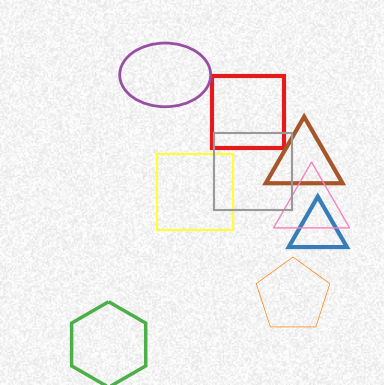[{"shape": "square", "thickness": 3, "radius": 0.47, "center": [0.644, 0.709]}, {"shape": "triangle", "thickness": 3, "radius": 0.44, "center": [0.825, 0.402]}, {"shape": "hexagon", "thickness": 2.5, "radius": 0.56, "center": [0.282, 0.105]}, {"shape": "oval", "thickness": 2, "radius": 0.59, "center": [0.429, 0.805]}, {"shape": "pentagon", "thickness": 0.5, "radius": 0.5, "center": [0.761, 0.232]}, {"shape": "square", "thickness": 1.5, "radius": 0.49, "center": [0.506, 0.5]}, {"shape": "triangle", "thickness": 3, "radius": 0.58, "center": [0.79, 0.582]}, {"shape": "triangle", "thickness": 1, "radius": 0.57, "center": [0.809, 0.465]}, {"shape": "square", "thickness": 1.5, "radius": 0.51, "center": [0.657, 0.555]}]